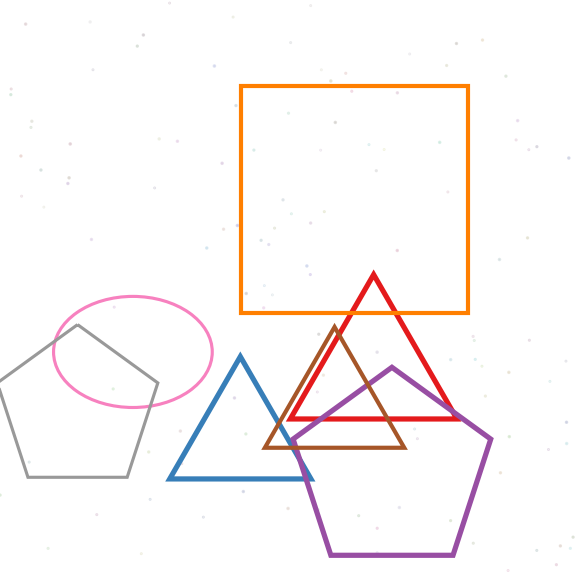[{"shape": "triangle", "thickness": 2.5, "radius": 0.83, "center": [0.647, 0.357]}, {"shape": "triangle", "thickness": 2.5, "radius": 0.71, "center": [0.416, 0.24]}, {"shape": "pentagon", "thickness": 2.5, "radius": 0.9, "center": [0.679, 0.183]}, {"shape": "square", "thickness": 2, "radius": 0.98, "center": [0.614, 0.653]}, {"shape": "triangle", "thickness": 2, "radius": 0.7, "center": [0.579, 0.293]}, {"shape": "oval", "thickness": 1.5, "radius": 0.69, "center": [0.23, 0.39]}, {"shape": "pentagon", "thickness": 1.5, "radius": 0.73, "center": [0.134, 0.291]}]